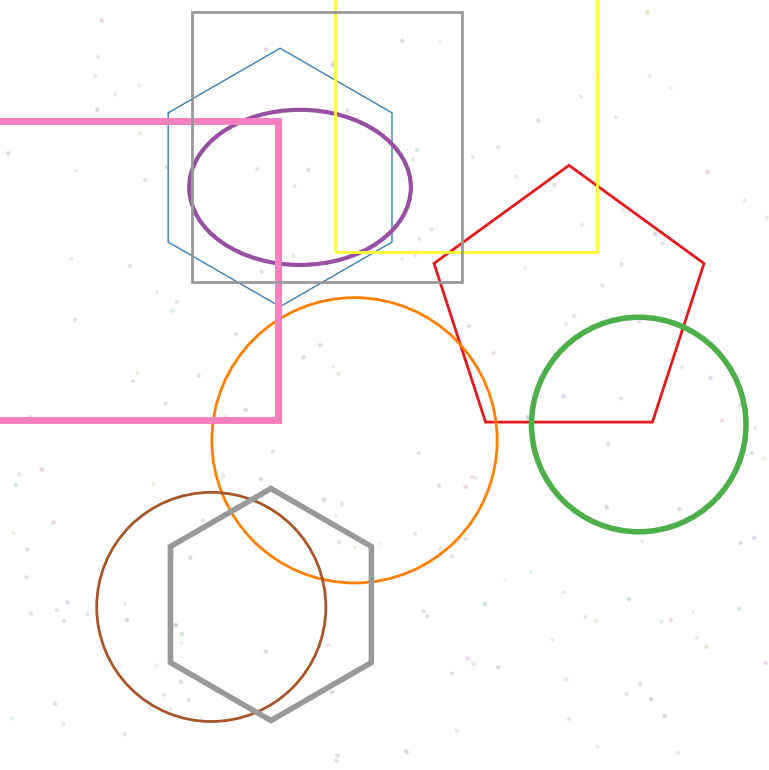[{"shape": "pentagon", "thickness": 1, "radius": 0.92, "center": [0.739, 0.601]}, {"shape": "hexagon", "thickness": 0.5, "radius": 0.84, "center": [0.364, 0.77]}, {"shape": "circle", "thickness": 2, "radius": 0.7, "center": [0.83, 0.449]}, {"shape": "oval", "thickness": 1.5, "radius": 0.72, "center": [0.39, 0.757]}, {"shape": "circle", "thickness": 1, "radius": 0.93, "center": [0.46, 0.428]}, {"shape": "square", "thickness": 1, "radius": 0.85, "center": [0.605, 0.843]}, {"shape": "circle", "thickness": 1, "radius": 0.74, "center": [0.274, 0.212]}, {"shape": "square", "thickness": 2.5, "radius": 0.97, "center": [0.166, 0.649]}, {"shape": "square", "thickness": 1, "radius": 0.88, "center": [0.425, 0.809]}, {"shape": "hexagon", "thickness": 2, "radius": 0.75, "center": [0.352, 0.215]}]